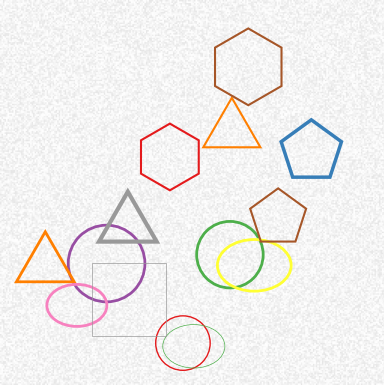[{"shape": "hexagon", "thickness": 1.5, "radius": 0.43, "center": [0.441, 0.592]}, {"shape": "circle", "thickness": 1, "radius": 0.35, "center": [0.475, 0.109]}, {"shape": "pentagon", "thickness": 2.5, "radius": 0.41, "center": [0.809, 0.606]}, {"shape": "oval", "thickness": 0.5, "radius": 0.4, "center": [0.503, 0.101]}, {"shape": "circle", "thickness": 2, "radius": 0.43, "center": [0.597, 0.339]}, {"shape": "circle", "thickness": 2, "radius": 0.5, "center": [0.277, 0.316]}, {"shape": "triangle", "thickness": 2, "radius": 0.43, "center": [0.118, 0.311]}, {"shape": "triangle", "thickness": 1.5, "radius": 0.43, "center": [0.602, 0.66]}, {"shape": "oval", "thickness": 2, "radius": 0.48, "center": [0.66, 0.311]}, {"shape": "hexagon", "thickness": 1.5, "radius": 0.5, "center": [0.645, 0.826]}, {"shape": "pentagon", "thickness": 1.5, "radius": 0.38, "center": [0.722, 0.434]}, {"shape": "oval", "thickness": 2, "radius": 0.39, "center": [0.2, 0.207]}, {"shape": "triangle", "thickness": 3, "radius": 0.43, "center": [0.332, 0.416]}, {"shape": "square", "thickness": 0.5, "radius": 0.48, "center": [0.335, 0.221]}]